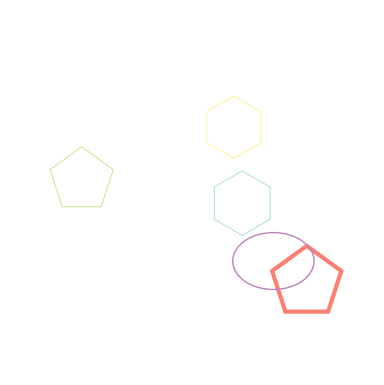[{"shape": "hexagon", "thickness": 0.5, "radius": 0.42, "center": [0.629, 0.472]}, {"shape": "pentagon", "thickness": 3, "radius": 0.47, "center": [0.797, 0.267]}, {"shape": "pentagon", "thickness": 0.5, "radius": 0.43, "center": [0.212, 0.533]}, {"shape": "oval", "thickness": 1, "radius": 0.53, "center": [0.71, 0.322]}, {"shape": "hexagon", "thickness": 0.5, "radius": 0.4, "center": [0.608, 0.67]}]